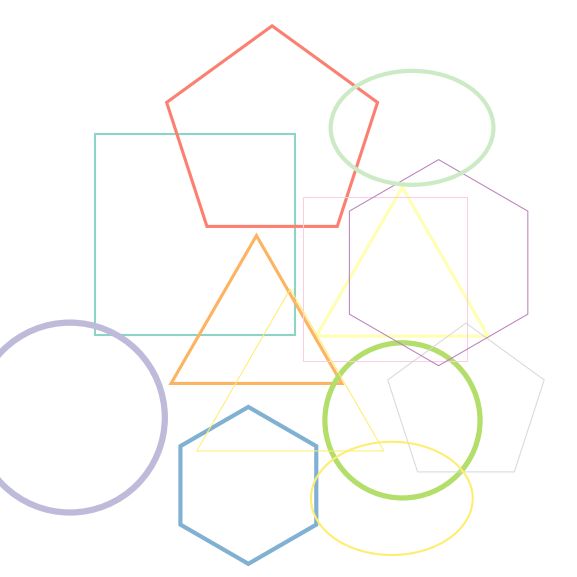[{"shape": "square", "thickness": 1, "radius": 0.87, "center": [0.337, 0.593]}, {"shape": "triangle", "thickness": 1.5, "radius": 0.86, "center": [0.697, 0.503]}, {"shape": "circle", "thickness": 3, "radius": 0.82, "center": [0.121, 0.276]}, {"shape": "pentagon", "thickness": 1.5, "radius": 0.96, "center": [0.471, 0.762]}, {"shape": "hexagon", "thickness": 2, "radius": 0.68, "center": [0.43, 0.159]}, {"shape": "triangle", "thickness": 1.5, "radius": 0.85, "center": [0.444, 0.42]}, {"shape": "circle", "thickness": 2.5, "radius": 0.67, "center": [0.697, 0.271]}, {"shape": "square", "thickness": 0.5, "radius": 0.71, "center": [0.666, 0.515]}, {"shape": "pentagon", "thickness": 0.5, "radius": 0.71, "center": [0.807, 0.297]}, {"shape": "hexagon", "thickness": 0.5, "radius": 0.89, "center": [0.759, 0.544]}, {"shape": "oval", "thickness": 2, "radius": 0.7, "center": [0.714, 0.778]}, {"shape": "oval", "thickness": 1, "radius": 0.7, "center": [0.678, 0.136]}, {"shape": "triangle", "thickness": 0.5, "radius": 0.94, "center": [0.503, 0.312]}]